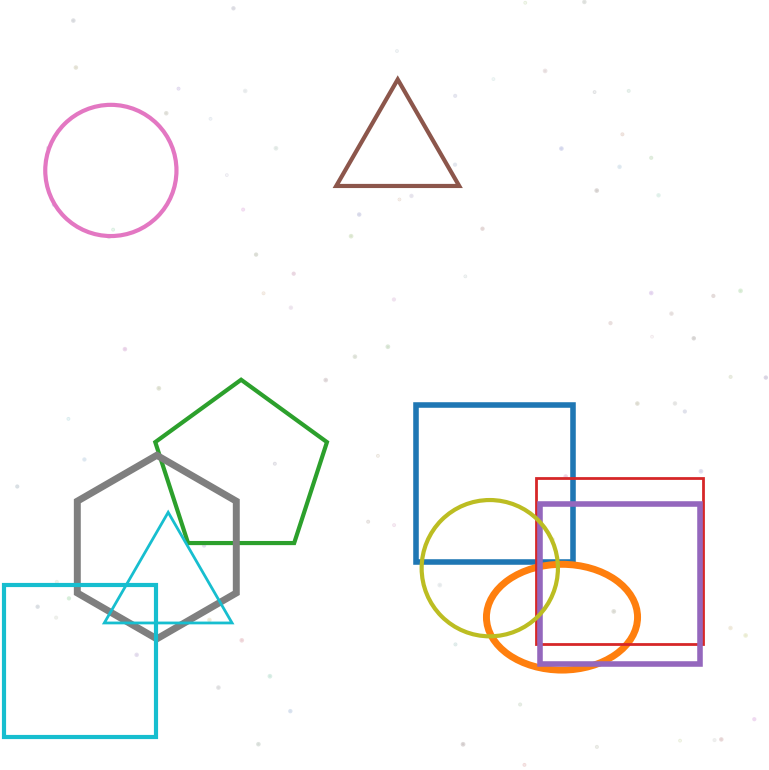[{"shape": "square", "thickness": 2, "radius": 0.51, "center": [0.643, 0.373]}, {"shape": "oval", "thickness": 2.5, "radius": 0.49, "center": [0.73, 0.198]}, {"shape": "pentagon", "thickness": 1.5, "radius": 0.59, "center": [0.313, 0.39]}, {"shape": "square", "thickness": 1, "radius": 0.54, "center": [0.805, 0.271]}, {"shape": "square", "thickness": 2, "radius": 0.52, "center": [0.805, 0.242]}, {"shape": "triangle", "thickness": 1.5, "radius": 0.46, "center": [0.517, 0.805]}, {"shape": "circle", "thickness": 1.5, "radius": 0.43, "center": [0.144, 0.779]}, {"shape": "hexagon", "thickness": 2.5, "radius": 0.6, "center": [0.204, 0.29]}, {"shape": "circle", "thickness": 1.5, "radius": 0.44, "center": [0.636, 0.262]}, {"shape": "square", "thickness": 1.5, "radius": 0.49, "center": [0.104, 0.142]}, {"shape": "triangle", "thickness": 1, "radius": 0.48, "center": [0.218, 0.239]}]